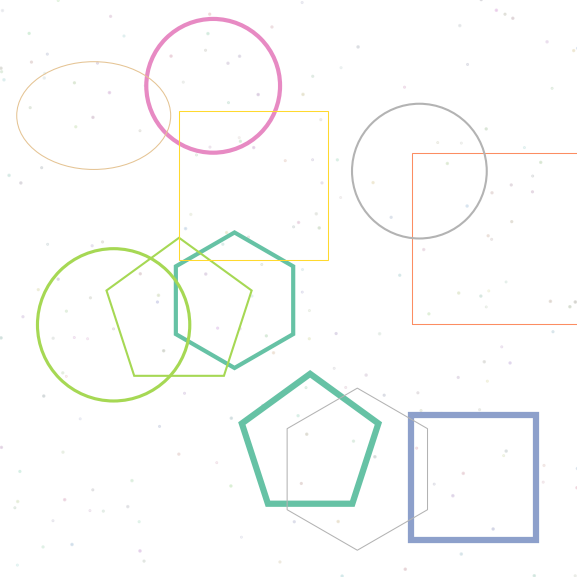[{"shape": "hexagon", "thickness": 2, "radius": 0.59, "center": [0.406, 0.479]}, {"shape": "pentagon", "thickness": 3, "radius": 0.62, "center": [0.537, 0.227]}, {"shape": "square", "thickness": 0.5, "radius": 0.74, "center": [0.861, 0.586]}, {"shape": "square", "thickness": 3, "radius": 0.54, "center": [0.82, 0.173]}, {"shape": "circle", "thickness": 2, "radius": 0.58, "center": [0.369, 0.851]}, {"shape": "circle", "thickness": 1.5, "radius": 0.66, "center": [0.197, 0.437]}, {"shape": "pentagon", "thickness": 1, "radius": 0.66, "center": [0.31, 0.455]}, {"shape": "square", "thickness": 0.5, "radius": 0.64, "center": [0.438, 0.679]}, {"shape": "oval", "thickness": 0.5, "radius": 0.67, "center": [0.162, 0.799]}, {"shape": "circle", "thickness": 1, "radius": 0.58, "center": [0.726, 0.703]}, {"shape": "hexagon", "thickness": 0.5, "radius": 0.7, "center": [0.619, 0.187]}]